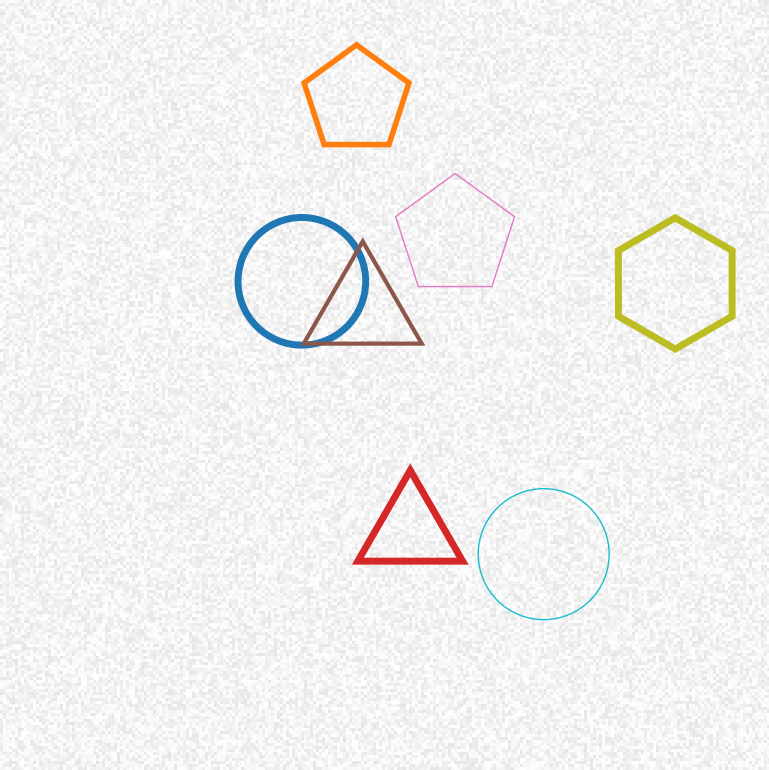[{"shape": "circle", "thickness": 2.5, "radius": 0.41, "center": [0.392, 0.635]}, {"shape": "pentagon", "thickness": 2, "radius": 0.36, "center": [0.463, 0.87]}, {"shape": "triangle", "thickness": 2.5, "radius": 0.39, "center": [0.533, 0.311]}, {"shape": "triangle", "thickness": 1.5, "radius": 0.44, "center": [0.471, 0.598]}, {"shape": "pentagon", "thickness": 0.5, "radius": 0.41, "center": [0.591, 0.694]}, {"shape": "hexagon", "thickness": 2.5, "radius": 0.43, "center": [0.877, 0.632]}, {"shape": "circle", "thickness": 0.5, "radius": 0.43, "center": [0.706, 0.28]}]